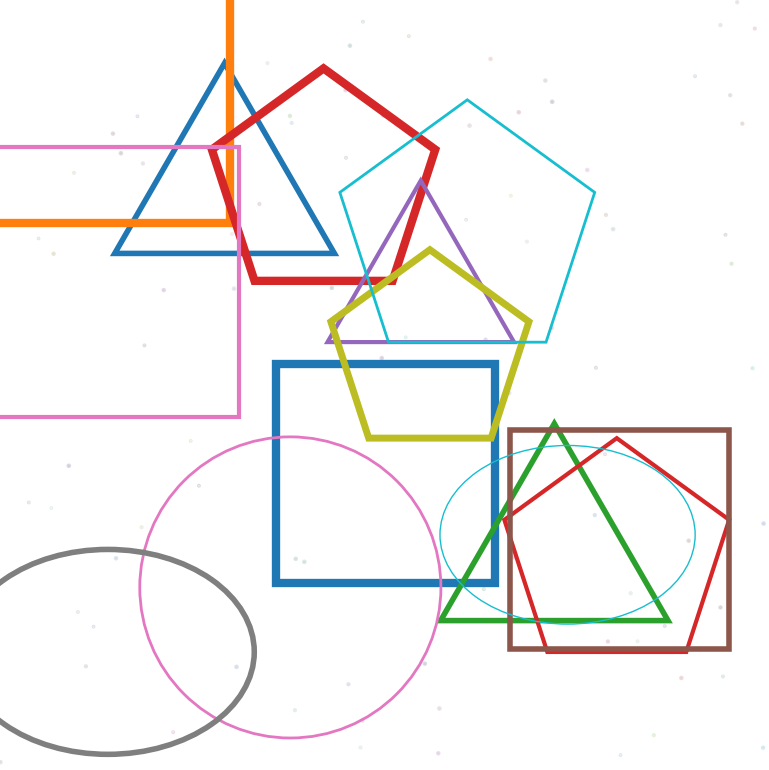[{"shape": "square", "thickness": 3, "radius": 0.71, "center": [0.501, 0.385]}, {"shape": "triangle", "thickness": 2, "radius": 0.82, "center": [0.292, 0.753]}, {"shape": "square", "thickness": 3, "radius": 0.8, "center": [0.139, 0.869]}, {"shape": "triangle", "thickness": 2, "radius": 0.85, "center": [0.72, 0.279]}, {"shape": "pentagon", "thickness": 1.5, "radius": 0.77, "center": [0.801, 0.277]}, {"shape": "pentagon", "thickness": 3, "radius": 0.76, "center": [0.42, 0.759]}, {"shape": "triangle", "thickness": 1.5, "radius": 0.7, "center": [0.546, 0.626]}, {"shape": "square", "thickness": 2, "radius": 0.71, "center": [0.805, 0.299]}, {"shape": "square", "thickness": 1.5, "radius": 0.88, "center": [0.136, 0.633]}, {"shape": "circle", "thickness": 1, "radius": 0.98, "center": [0.377, 0.237]}, {"shape": "oval", "thickness": 2, "radius": 0.95, "center": [0.14, 0.153]}, {"shape": "pentagon", "thickness": 2.5, "radius": 0.68, "center": [0.558, 0.54]}, {"shape": "pentagon", "thickness": 1, "radius": 0.87, "center": [0.607, 0.696]}, {"shape": "oval", "thickness": 0.5, "radius": 0.83, "center": [0.737, 0.305]}]